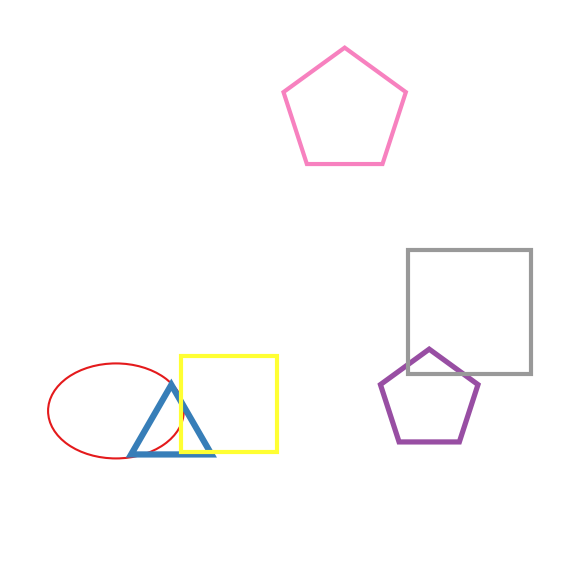[{"shape": "oval", "thickness": 1, "radius": 0.59, "center": [0.201, 0.288]}, {"shape": "triangle", "thickness": 3, "radius": 0.4, "center": [0.297, 0.252]}, {"shape": "pentagon", "thickness": 2.5, "radius": 0.44, "center": [0.743, 0.306]}, {"shape": "square", "thickness": 2, "radius": 0.42, "center": [0.396, 0.3]}, {"shape": "pentagon", "thickness": 2, "radius": 0.56, "center": [0.597, 0.805]}, {"shape": "square", "thickness": 2, "radius": 0.53, "center": [0.813, 0.459]}]